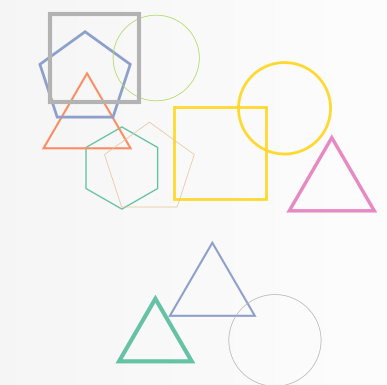[{"shape": "triangle", "thickness": 3, "radius": 0.54, "center": [0.401, 0.116]}, {"shape": "hexagon", "thickness": 1, "radius": 0.53, "center": [0.314, 0.564]}, {"shape": "triangle", "thickness": 1.5, "radius": 0.65, "center": [0.225, 0.68]}, {"shape": "triangle", "thickness": 1.5, "radius": 0.63, "center": [0.548, 0.243]}, {"shape": "pentagon", "thickness": 2, "radius": 0.61, "center": [0.22, 0.795]}, {"shape": "triangle", "thickness": 2.5, "radius": 0.63, "center": [0.856, 0.516]}, {"shape": "circle", "thickness": 0.5, "radius": 0.56, "center": [0.403, 0.849]}, {"shape": "circle", "thickness": 2, "radius": 0.59, "center": [0.734, 0.719]}, {"shape": "square", "thickness": 2, "radius": 0.59, "center": [0.568, 0.603]}, {"shape": "pentagon", "thickness": 0.5, "radius": 0.61, "center": [0.386, 0.561]}, {"shape": "circle", "thickness": 0.5, "radius": 0.6, "center": [0.71, 0.116]}, {"shape": "square", "thickness": 3, "radius": 0.57, "center": [0.244, 0.85]}]